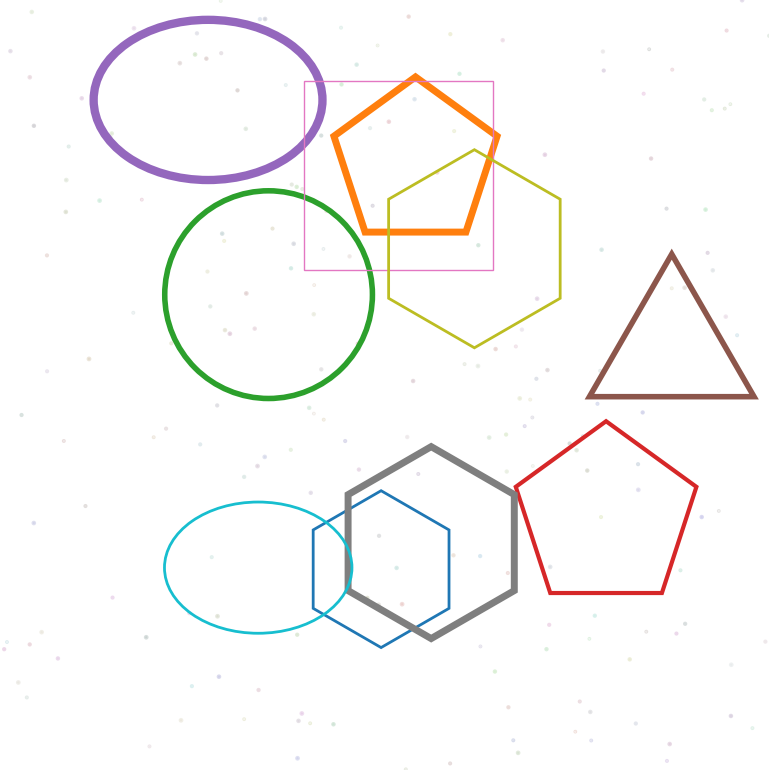[{"shape": "hexagon", "thickness": 1, "radius": 0.51, "center": [0.495, 0.261]}, {"shape": "pentagon", "thickness": 2.5, "radius": 0.56, "center": [0.54, 0.789]}, {"shape": "circle", "thickness": 2, "radius": 0.67, "center": [0.349, 0.617]}, {"shape": "pentagon", "thickness": 1.5, "radius": 0.62, "center": [0.787, 0.33]}, {"shape": "oval", "thickness": 3, "radius": 0.74, "center": [0.27, 0.87]}, {"shape": "triangle", "thickness": 2, "radius": 0.62, "center": [0.872, 0.547]}, {"shape": "square", "thickness": 0.5, "radius": 0.61, "center": [0.518, 0.772]}, {"shape": "hexagon", "thickness": 2.5, "radius": 0.62, "center": [0.56, 0.295]}, {"shape": "hexagon", "thickness": 1, "radius": 0.64, "center": [0.616, 0.677]}, {"shape": "oval", "thickness": 1, "radius": 0.61, "center": [0.335, 0.263]}]